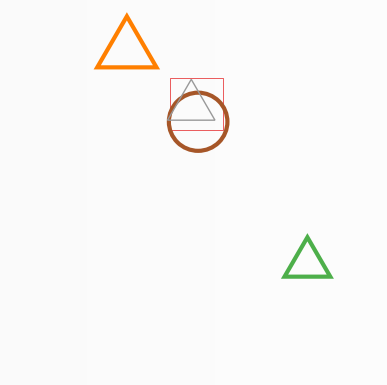[{"shape": "square", "thickness": 0.5, "radius": 0.34, "center": [0.508, 0.73]}, {"shape": "triangle", "thickness": 3, "radius": 0.34, "center": [0.793, 0.315]}, {"shape": "triangle", "thickness": 3, "radius": 0.44, "center": [0.327, 0.869]}, {"shape": "circle", "thickness": 3, "radius": 0.38, "center": [0.511, 0.684]}, {"shape": "triangle", "thickness": 1, "radius": 0.35, "center": [0.494, 0.723]}]